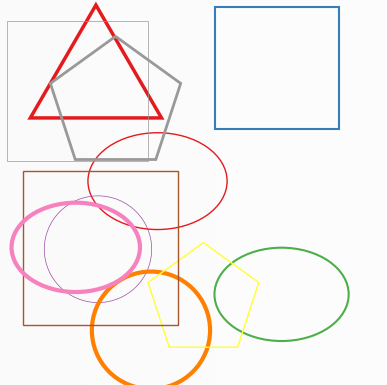[{"shape": "oval", "thickness": 1, "radius": 0.9, "center": [0.407, 0.53]}, {"shape": "triangle", "thickness": 2.5, "radius": 0.98, "center": [0.248, 0.791]}, {"shape": "square", "thickness": 1.5, "radius": 0.8, "center": [0.715, 0.823]}, {"shape": "oval", "thickness": 1.5, "radius": 0.87, "center": [0.727, 0.235]}, {"shape": "circle", "thickness": 0.5, "radius": 0.69, "center": [0.253, 0.353]}, {"shape": "circle", "thickness": 3, "radius": 0.76, "center": [0.39, 0.142]}, {"shape": "pentagon", "thickness": 1, "radius": 0.75, "center": [0.525, 0.22]}, {"shape": "square", "thickness": 1, "radius": 1.0, "center": [0.259, 0.357]}, {"shape": "oval", "thickness": 3, "radius": 0.83, "center": [0.196, 0.358]}, {"shape": "pentagon", "thickness": 2, "radius": 0.88, "center": [0.298, 0.729]}, {"shape": "square", "thickness": 0.5, "radius": 0.91, "center": [0.2, 0.764]}]